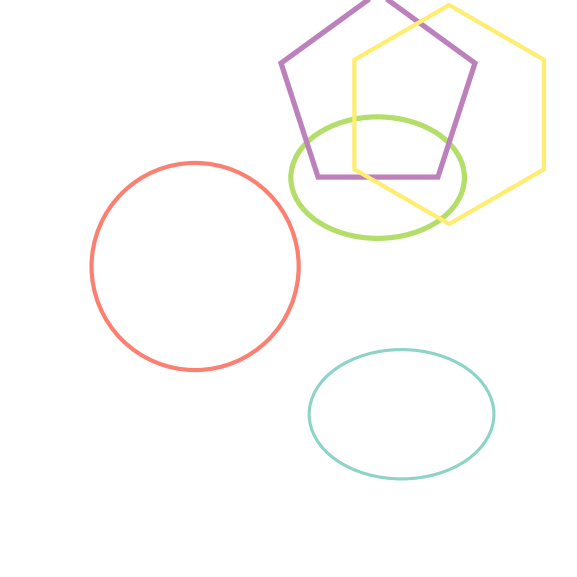[{"shape": "oval", "thickness": 1.5, "radius": 0.8, "center": [0.695, 0.282]}, {"shape": "circle", "thickness": 2, "radius": 0.9, "center": [0.338, 0.538]}, {"shape": "oval", "thickness": 2.5, "radius": 0.75, "center": [0.654, 0.692]}, {"shape": "pentagon", "thickness": 2.5, "radius": 0.88, "center": [0.655, 0.835]}, {"shape": "hexagon", "thickness": 2, "radius": 0.95, "center": [0.778, 0.801]}]